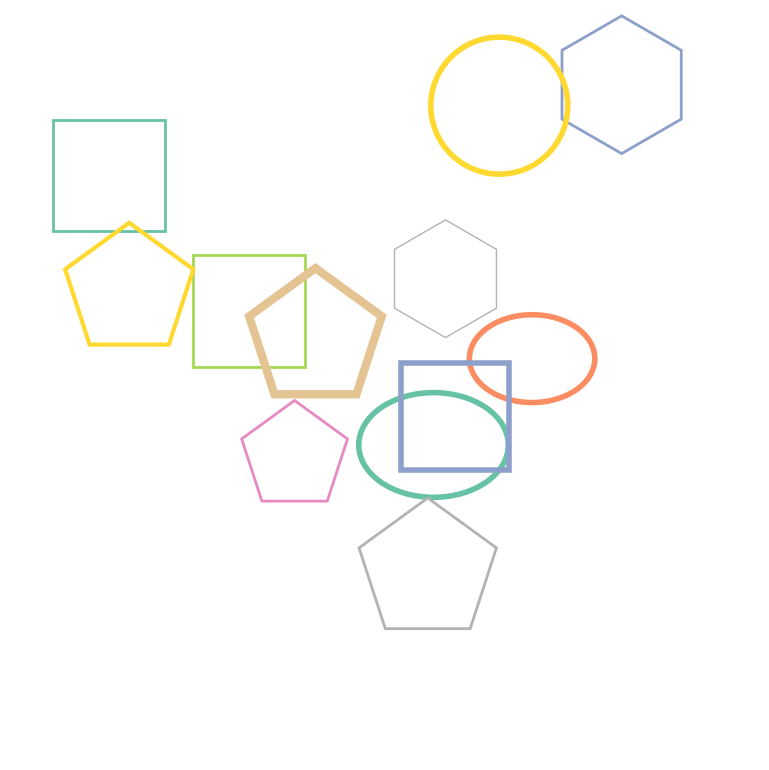[{"shape": "square", "thickness": 1, "radius": 0.36, "center": [0.141, 0.772]}, {"shape": "oval", "thickness": 2, "radius": 0.49, "center": [0.563, 0.422]}, {"shape": "oval", "thickness": 2, "radius": 0.41, "center": [0.691, 0.534]}, {"shape": "square", "thickness": 2, "radius": 0.35, "center": [0.591, 0.459]}, {"shape": "hexagon", "thickness": 1, "radius": 0.45, "center": [0.807, 0.89]}, {"shape": "pentagon", "thickness": 1, "radius": 0.36, "center": [0.383, 0.408]}, {"shape": "square", "thickness": 1, "radius": 0.37, "center": [0.323, 0.596]}, {"shape": "pentagon", "thickness": 1.5, "radius": 0.44, "center": [0.168, 0.623]}, {"shape": "circle", "thickness": 2, "radius": 0.44, "center": [0.648, 0.863]}, {"shape": "pentagon", "thickness": 3, "radius": 0.45, "center": [0.41, 0.561]}, {"shape": "pentagon", "thickness": 1, "radius": 0.47, "center": [0.556, 0.259]}, {"shape": "hexagon", "thickness": 0.5, "radius": 0.38, "center": [0.579, 0.638]}]